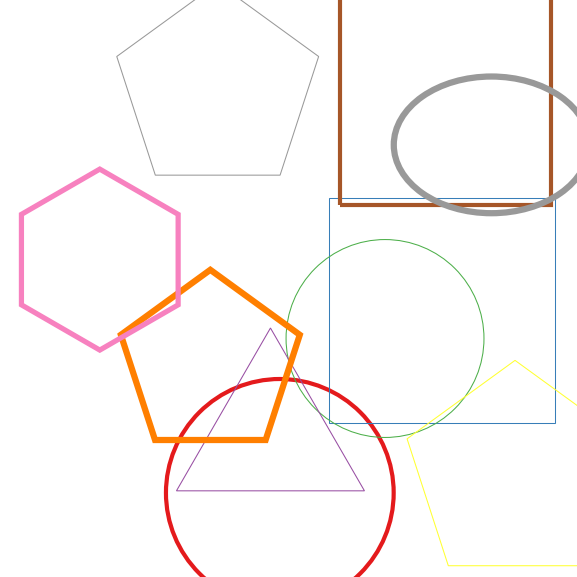[{"shape": "circle", "thickness": 2, "radius": 0.99, "center": [0.485, 0.146]}, {"shape": "square", "thickness": 0.5, "radius": 0.98, "center": [0.765, 0.462]}, {"shape": "circle", "thickness": 0.5, "radius": 0.86, "center": [0.667, 0.413]}, {"shape": "triangle", "thickness": 0.5, "radius": 0.94, "center": [0.468, 0.243]}, {"shape": "pentagon", "thickness": 3, "radius": 0.81, "center": [0.364, 0.369]}, {"shape": "pentagon", "thickness": 0.5, "radius": 0.98, "center": [0.892, 0.179]}, {"shape": "square", "thickness": 2, "radius": 0.92, "center": [0.772, 0.827]}, {"shape": "hexagon", "thickness": 2.5, "radius": 0.78, "center": [0.173, 0.55]}, {"shape": "oval", "thickness": 3, "radius": 0.85, "center": [0.851, 0.748]}, {"shape": "pentagon", "thickness": 0.5, "radius": 0.92, "center": [0.377, 0.845]}]